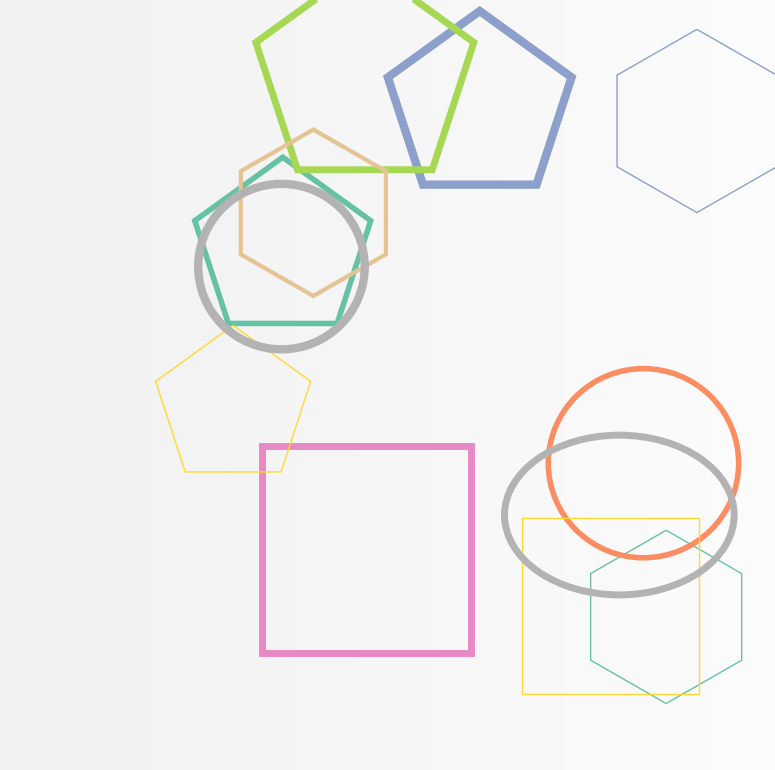[{"shape": "hexagon", "thickness": 0.5, "radius": 0.56, "center": [0.86, 0.199]}, {"shape": "pentagon", "thickness": 2, "radius": 0.6, "center": [0.365, 0.676]}, {"shape": "circle", "thickness": 2, "radius": 0.61, "center": [0.83, 0.398]}, {"shape": "hexagon", "thickness": 0.5, "radius": 0.59, "center": [0.899, 0.843]}, {"shape": "pentagon", "thickness": 3, "radius": 0.62, "center": [0.619, 0.861]}, {"shape": "square", "thickness": 2.5, "radius": 0.67, "center": [0.473, 0.287]}, {"shape": "pentagon", "thickness": 2.5, "radius": 0.74, "center": [0.471, 0.899]}, {"shape": "pentagon", "thickness": 0.5, "radius": 0.53, "center": [0.301, 0.472]}, {"shape": "square", "thickness": 0.5, "radius": 0.57, "center": [0.788, 0.213]}, {"shape": "hexagon", "thickness": 1.5, "radius": 0.54, "center": [0.404, 0.724]}, {"shape": "oval", "thickness": 2.5, "radius": 0.74, "center": [0.799, 0.331]}, {"shape": "circle", "thickness": 3, "radius": 0.54, "center": [0.363, 0.654]}]